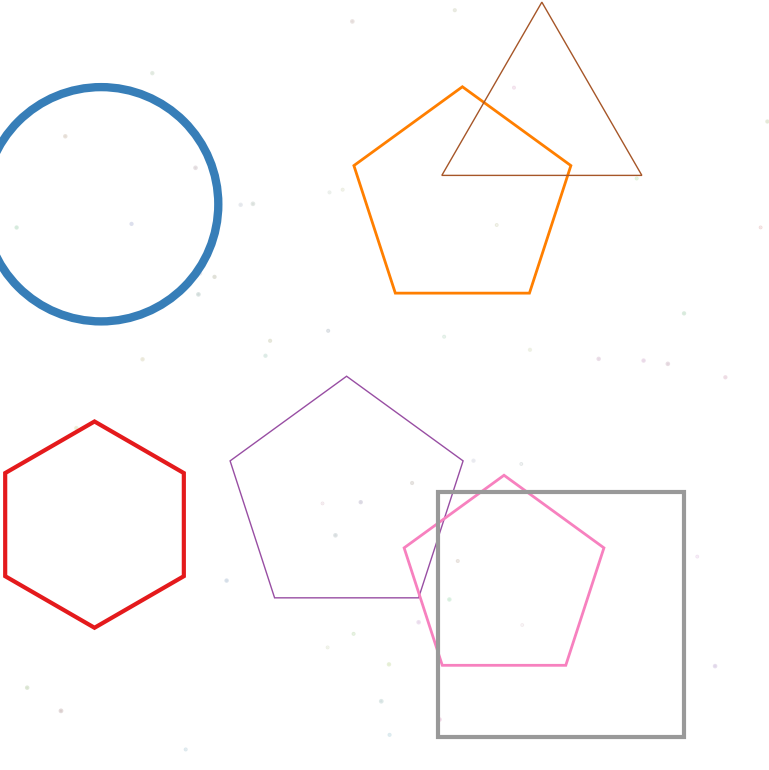[{"shape": "hexagon", "thickness": 1.5, "radius": 0.67, "center": [0.123, 0.319]}, {"shape": "circle", "thickness": 3, "radius": 0.76, "center": [0.131, 0.735]}, {"shape": "pentagon", "thickness": 0.5, "radius": 0.8, "center": [0.45, 0.352]}, {"shape": "pentagon", "thickness": 1, "radius": 0.74, "center": [0.601, 0.739]}, {"shape": "triangle", "thickness": 0.5, "radius": 0.75, "center": [0.704, 0.847]}, {"shape": "pentagon", "thickness": 1, "radius": 0.68, "center": [0.655, 0.246]}, {"shape": "square", "thickness": 1.5, "radius": 0.8, "center": [0.728, 0.202]}]